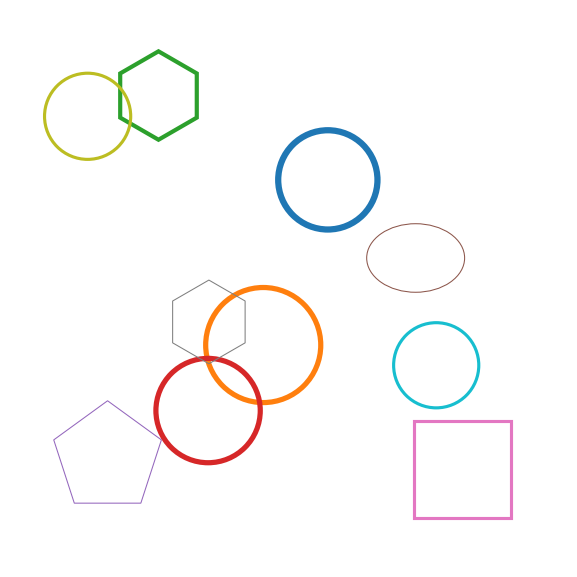[{"shape": "circle", "thickness": 3, "radius": 0.43, "center": [0.568, 0.688]}, {"shape": "circle", "thickness": 2.5, "radius": 0.5, "center": [0.456, 0.402]}, {"shape": "hexagon", "thickness": 2, "radius": 0.38, "center": [0.274, 0.834]}, {"shape": "circle", "thickness": 2.5, "radius": 0.45, "center": [0.36, 0.288]}, {"shape": "pentagon", "thickness": 0.5, "radius": 0.49, "center": [0.186, 0.207]}, {"shape": "oval", "thickness": 0.5, "radius": 0.42, "center": [0.72, 0.552]}, {"shape": "square", "thickness": 1.5, "radius": 0.42, "center": [0.8, 0.186]}, {"shape": "hexagon", "thickness": 0.5, "radius": 0.36, "center": [0.362, 0.442]}, {"shape": "circle", "thickness": 1.5, "radius": 0.37, "center": [0.152, 0.798]}, {"shape": "circle", "thickness": 1.5, "radius": 0.37, "center": [0.755, 0.367]}]